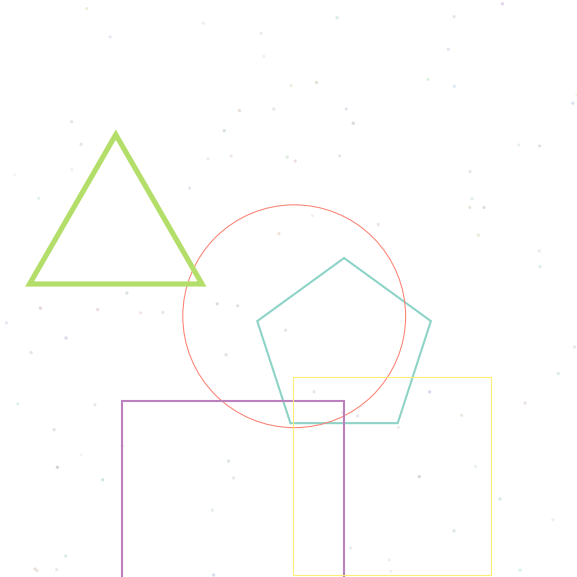[{"shape": "pentagon", "thickness": 1, "radius": 0.79, "center": [0.596, 0.394]}, {"shape": "circle", "thickness": 0.5, "radius": 0.96, "center": [0.509, 0.452]}, {"shape": "triangle", "thickness": 2.5, "radius": 0.86, "center": [0.2, 0.594]}, {"shape": "square", "thickness": 1, "radius": 0.96, "center": [0.403, 0.112]}, {"shape": "square", "thickness": 0.5, "radius": 0.86, "center": [0.679, 0.175]}]